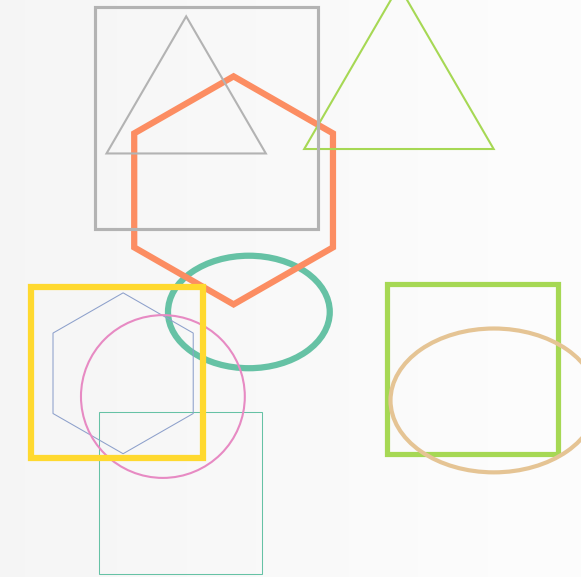[{"shape": "oval", "thickness": 3, "radius": 0.7, "center": [0.428, 0.459]}, {"shape": "square", "thickness": 0.5, "radius": 0.7, "center": [0.31, 0.145]}, {"shape": "hexagon", "thickness": 3, "radius": 0.99, "center": [0.402, 0.669]}, {"shape": "hexagon", "thickness": 0.5, "radius": 0.7, "center": [0.212, 0.353]}, {"shape": "circle", "thickness": 1, "radius": 0.7, "center": [0.28, 0.313]}, {"shape": "triangle", "thickness": 1, "radius": 0.94, "center": [0.686, 0.835]}, {"shape": "square", "thickness": 2.5, "radius": 0.73, "center": [0.813, 0.36]}, {"shape": "square", "thickness": 3, "radius": 0.74, "center": [0.201, 0.354]}, {"shape": "oval", "thickness": 2, "radius": 0.89, "center": [0.85, 0.306]}, {"shape": "triangle", "thickness": 1, "radius": 0.79, "center": [0.32, 0.813]}, {"shape": "square", "thickness": 1.5, "radius": 0.96, "center": [0.356, 0.794]}]